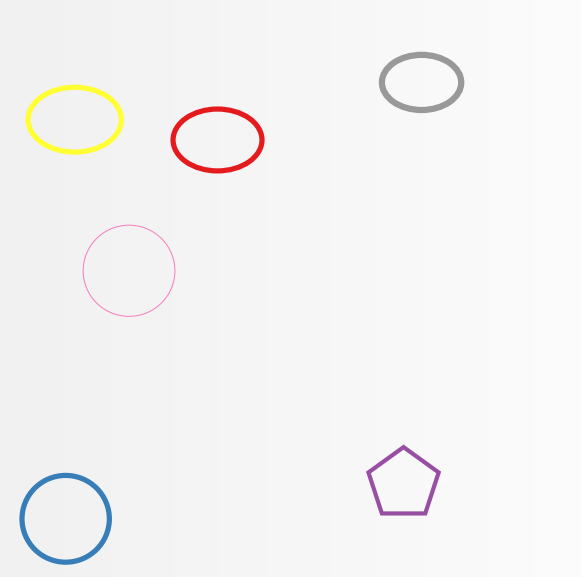[{"shape": "oval", "thickness": 2.5, "radius": 0.38, "center": [0.374, 0.757]}, {"shape": "circle", "thickness": 2.5, "radius": 0.38, "center": [0.113, 0.101]}, {"shape": "pentagon", "thickness": 2, "radius": 0.32, "center": [0.694, 0.161]}, {"shape": "oval", "thickness": 2.5, "radius": 0.4, "center": [0.129, 0.792]}, {"shape": "circle", "thickness": 0.5, "radius": 0.39, "center": [0.222, 0.53]}, {"shape": "oval", "thickness": 3, "radius": 0.34, "center": [0.725, 0.856]}]